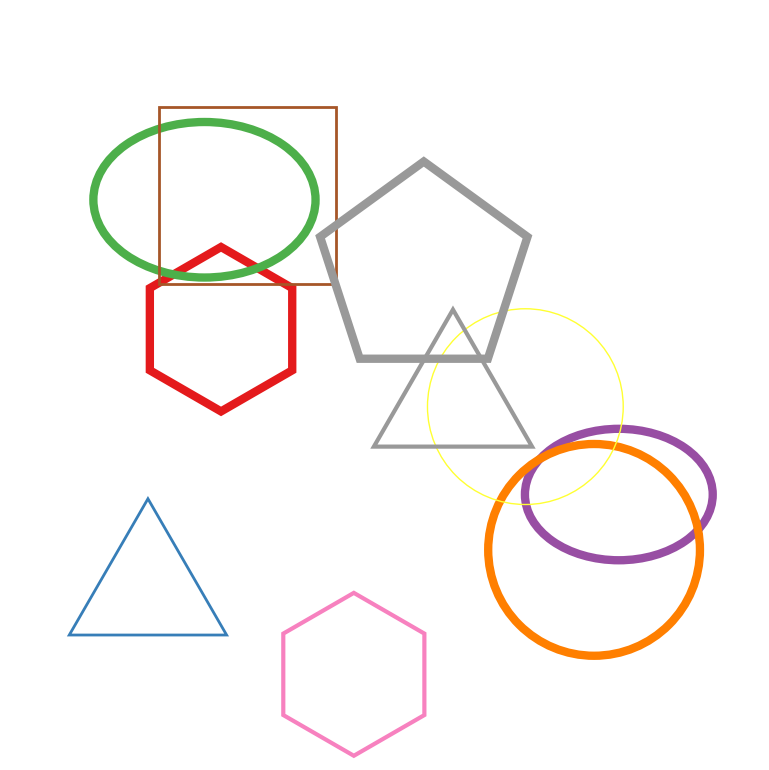[{"shape": "hexagon", "thickness": 3, "radius": 0.53, "center": [0.287, 0.572]}, {"shape": "triangle", "thickness": 1, "radius": 0.59, "center": [0.192, 0.234]}, {"shape": "oval", "thickness": 3, "radius": 0.72, "center": [0.266, 0.741]}, {"shape": "oval", "thickness": 3, "radius": 0.61, "center": [0.804, 0.358]}, {"shape": "circle", "thickness": 3, "radius": 0.69, "center": [0.772, 0.286]}, {"shape": "circle", "thickness": 0.5, "radius": 0.64, "center": [0.682, 0.472]}, {"shape": "square", "thickness": 1, "radius": 0.57, "center": [0.322, 0.746]}, {"shape": "hexagon", "thickness": 1.5, "radius": 0.53, "center": [0.46, 0.124]}, {"shape": "pentagon", "thickness": 3, "radius": 0.71, "center": [0.55, 0.649]}, {"shape": "triangle", "thickness": 1.5, "radius": 0.59, "center": [0.588, 0.479]}]